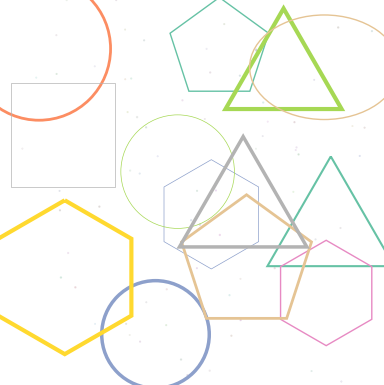[{"shape": "pentagon", "thickness": 1, "radius": 0.67, "center": [0.57, 0.872]}, {"shape": "triangle", "thickness": 1.5, "radius": 0.95, "center": [0.859, 0.404]}, {"shape": "circle", "thickness": 2, "radius": 0.93, "center": [0.101, 0.873]}, {"shape": "circle", "thickness": 2.5, "radius": 0.7, "center": [0.404, 0.131]}, {"shape": "hexagon", "thickness": 0.5, "radius": 0.71, "center": [0.549, 0.443]}, {"shape": "hexagon", "thickness": 1, "radius": 0.68, "center": [0.847, 0.239]}, {"shape": "triangle", "thickness": 3, "radius": 0.87, "center": [0.737, 0.804]}, {"shape": "circle", "thickness": 0.5, "radius": 0.74, "center": [0.461, 0.554]}, {"shape": "hexagon", "thickness": 3, "radius": 1.0, "center": [0.168, 0.28]}, {"shape": "oval", "thickness": 1, "radius": 0.97, "center": [0.842, 0.825]}, {"shape": "pentagon", "thickness": 2, "radius": 0.89, "center": [0.64, 0.317]}, {"shape": "square", "thickness": 0.5, "radius": 0.68, "center": [0.163, 0.649]}, {"shape": "triangle", "thickness": 2.5, "radius": 0.96, "center": [0.632, 0.454]}]